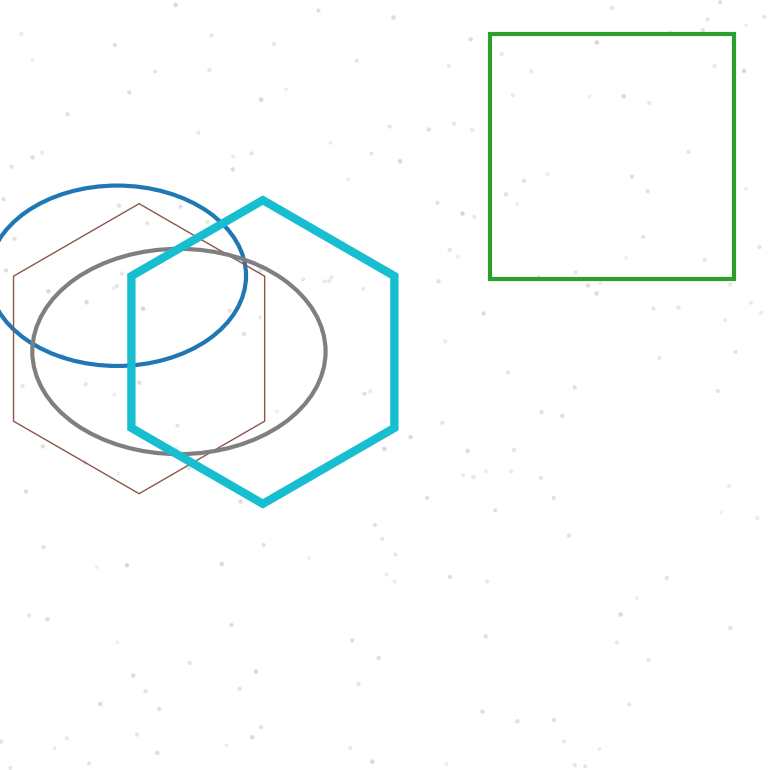[{"shape": "oval", "thickness": 1.5, "radius": 0.84, "center": [0.152, 0.642]}, {"shape": "square", "thickness": 1.5, "radius": 0.79, "center": [0.795, 0.797]}, {"shape": "hexagon", "thickness": 0.5, "radius": 0.94, "center": [0.181, 0.547]}, {"shape": "oval", "thickness": 1.5, "radius": 0.95, "center": [0.232, 0.544]}, {"shape": "hexagon", "thickness": 3, "radius": 0.99, "center": [0.341, 0.543]}]